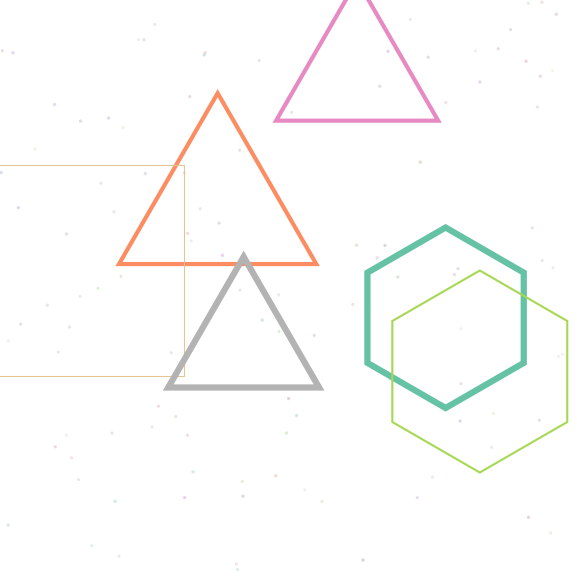[{"shape": "hexagon", "thickness": 3, "radius": 0.78, "center": [0.772, 0.449]}, {"shape": "triangle", "thickness": 2, "radius": 0.99, "center": [0.377, 0.641]}, {"shape": "triangle", "thickness": 2, "radius": 0.81, "center": [0.618, 0.871]}, {"shape": "hexagon", "thickness": 1, "radius": 0.87, "center": [0.831, 0.356]}, {"shape": "square", "thickness": 0.5, "radius": 0.91, "center": [0.136, 0.53]}, {"shape": "triangle", "thickness": 3, "radius": 0.75, "center": [0.422, 0.404]}]